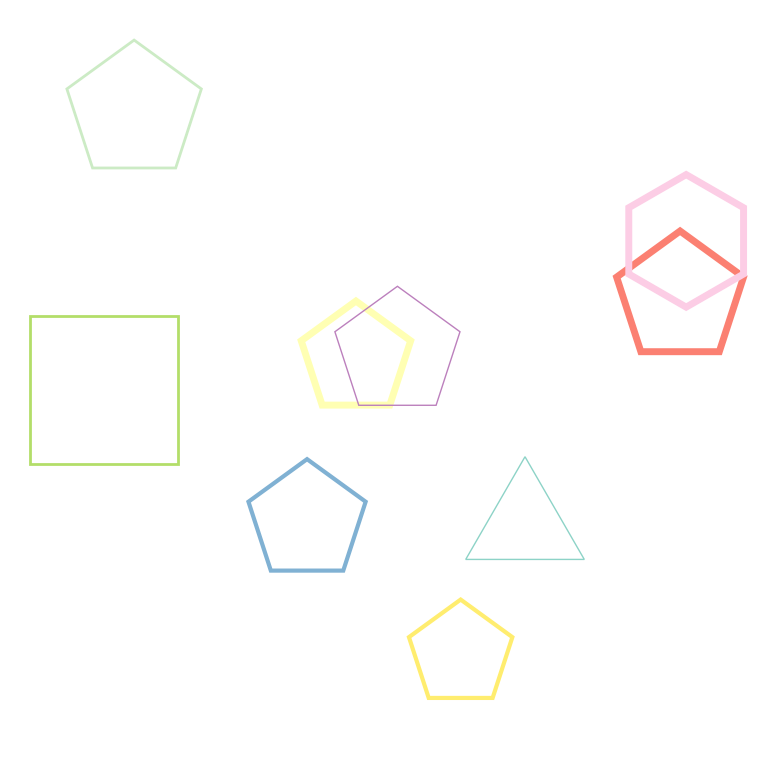[{"shape": "triangle", "thickness": 0.5, "radius": 0.44, "center": [0.682, 0.318]}, {"shape": "pentagon", "thickness": 2.5, "radius": 0.37, "center": [0.462, 0.534]}, {"shape": "pentagon", "thickness": 2.5, "radius": 0.43, "center": [0.883, 0.613]}, {"shape": "pentagon", "thickness": 1.5, "radius": 0.4, "center": [0.399, 0.324]}, {"shape": "square", "thickness": 1, "radius": 0.48, "center": [0.136, 0.493]}, {"shape": "hexagon", "thickness": 2.5, "radius": 0.43, "center": [0.891, 0.687]}, {"shape": "pentagon", "thickness": 0.5, "radius": 0.43, "center": [0.516, 0.543]}, {"shape": "pentagon", "thickness": 1, "radius": 0.46, "center": [0.174, 0.856]}, {"shape": "pentagon", "thickness": 1.5, "radius": 0.35, "center": [0.598, 0.151]}]